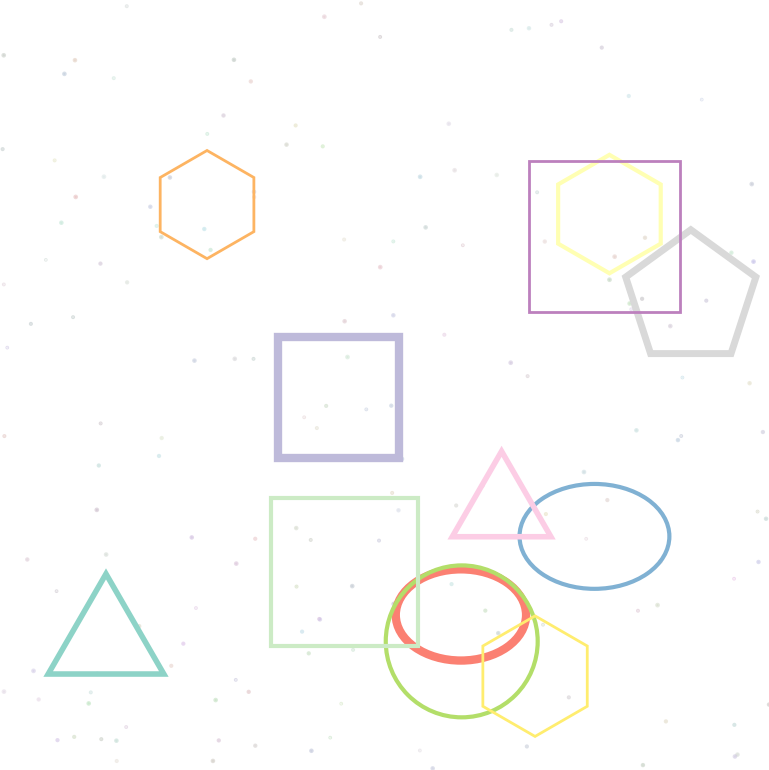[{"shape": "triangle", "thickness": 2, "radius": 0.43, "center": [0.138, 0.168]}, {"shape": "hexagon", "thickness": 1.5, "radius": 0.38, "center": [0.791, 0.722]}, {"shape": "square", "thickness": 3, "radius": 0.39, "center": [0.439, 0.484]}, {"shape": "oval", "thickness": 3, "radius": 0.42, "center": [0.599, 0.201]}, {"shape": "oval", "thickness": 1.5, "radius": 0.49, "center": [0.772, 0.303]}, {"shape": "hexagon", "thickness": 1, "radius": 0.35, "center": [0.269, 0.734]}, {"shape": "circle", "thickness": 1.5, "radius": 0.49, "center": [0.6, 0.167]}, {"shape": "triangle", "thickness": 2, "radius": 0.37, "center": [0.651, 0.34]}, {"shape": "pentagon", "thickness": 2.5, "radius": 0.44, "center": [0.897, 0.613]}, {"shape": "square", "thickness": 1, "radius": 0.49, "center": [0.785, 0.693]}, {"shape": "square", "thickness": 1.5, "radius": 0.48, "center": [0.447, 0.257]}, {"shape": "hexagon", "thickness": 1, "radius": 0.39, "center": [0.695, 0.122]}]